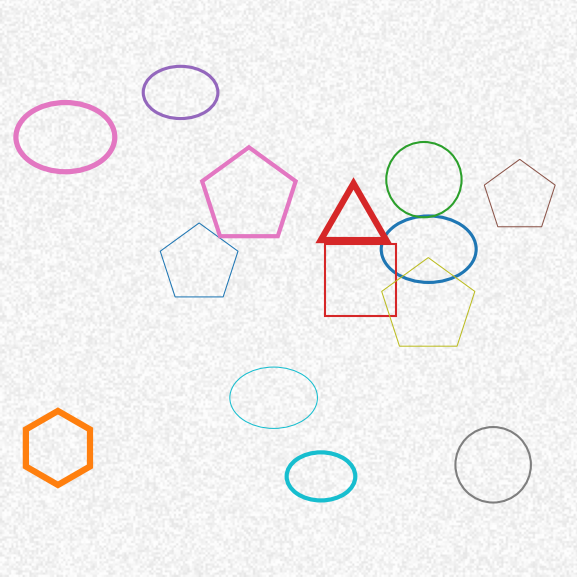[{"shape": "oval", "thickness": 1.5, "radius": 0.41, "center": [0.742, 0.568]}, {"shape": "pentagon", "thickness": 0.5, "radius": 0.35, "center": [0.345, 0.542]}, {"shape": "hexagon", "thickness": 3, "radius": 0.32, "center": [0.1, 0.223]}, {"shape": "circle", "thickness": 1, "radius": 0.33, "center": [0.734, 0.688]}, {"shape": "square", "thickness": 1, "radius": 0.31, "center": [0.624, 0.515]}, {"shape": "triangle", "thickness": 3, "radius": 0.33, "center": [0.612, 0.616]}, {"shape": "oval", "thickness": 1.5, "radius": 0.32, "center": [0.313, 0.839]}, {"shape": "pentagon", "thickness": 0.5, "radius": 0.32, "center": [0.9, 0.659]}, {"shape": "oval", "thickness": 2.5, "radius": 0.43, "center": [0.113, 0.762]}, {"shape": "pentagon", "thickness": 2, "radius": 0.43, "center": [0.431, 0.659]}, {"shape": "circle", "thickness": 1, "radius": 0.33, "center": [0.854, 0.194]}, {"shape": "pentagon", "thickness": 0.5, "radius": 0.42, "center": [0.742, 0.468]}, {"shape": "oval", "thickness": 2, "radius": 0.3, "center": [0.556, 0.174]}, {"shape": "oval", "thickness": 0.5, "radius": 0.38, "center": [0.474, 0.31]}]